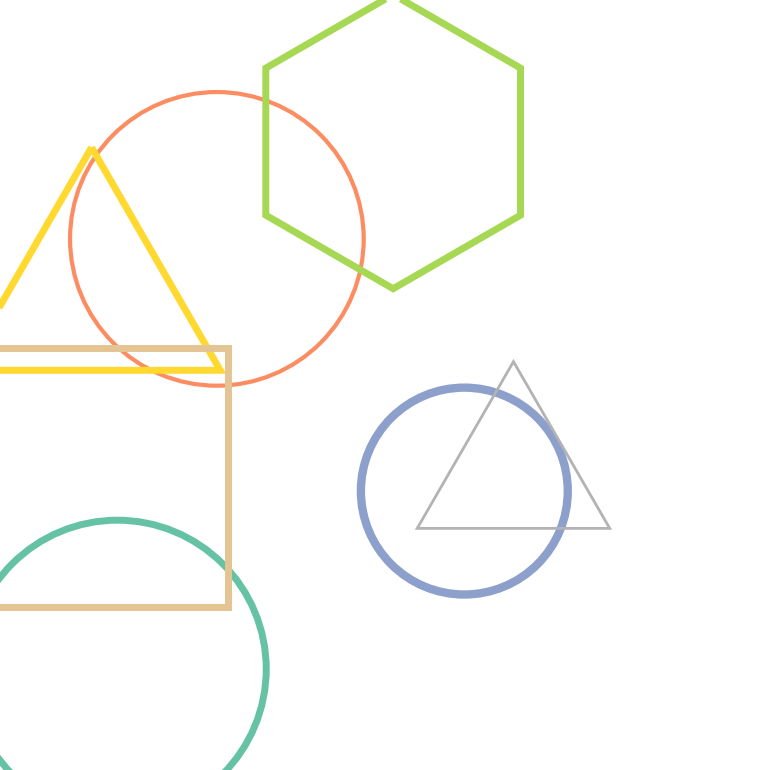[{"shape": "circle", "thickness": 2.5, "radius": 0.97, "center": [0.152, 0.131]}, {"shape": "circle", "thickness": 1.5, "radius": 0.95, "center": [0.282, 0.69]}, {"shape": "circle", "thickness": 3, "radius": 0.67, "center": [0.603, 0.362]}, {"shape": "hexagon", "thickness": 2.5, "radius": 0.96, "center": [0.511, 0.816]}, {"shape": "triangle", "thickness": 2.5, "radius": 0.96, "center": [0.119, 0.616]}, {"shape": "square", "thickness": 2.5, "radius": 0.84, "center": [0.128, 0.38]}, {"shape": "triangle", "thickness": 1, "radius": 0.72, "center": [0.667, 0.386]}]